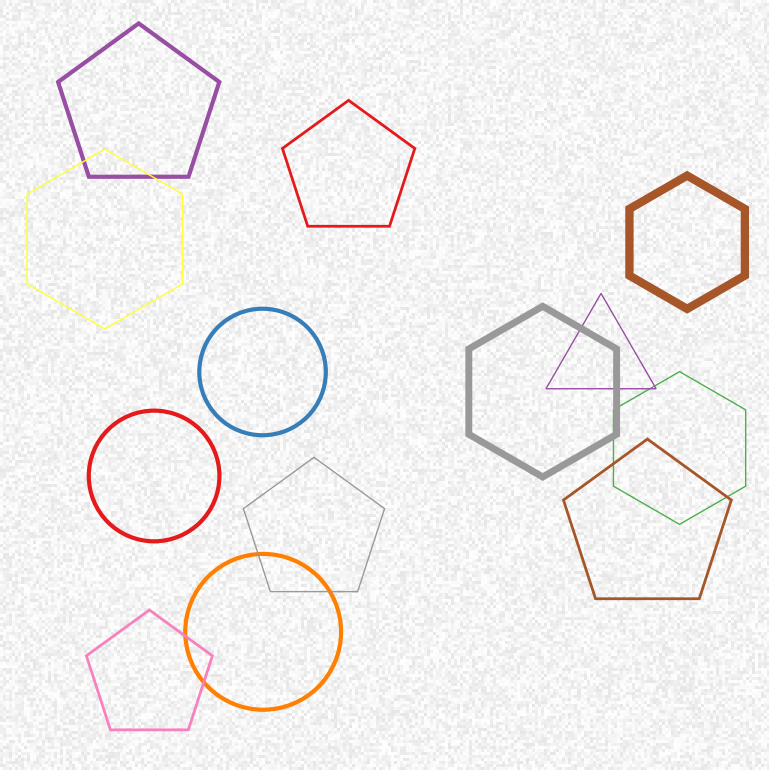[{"shape": "circle", "thickness": 1.5, "radius": 0.42, "center": [0.2, 0.382]}, {"shape": "pentagon", "thickness": 1, "radius": 0.45, "center": [0.453, 0.779]}, {"shape": "circle", "thickness": 1.5, "radius": 0.41, "center": [0.341, 0.517]}, {"shape": "hexagon", "thickness": 0.5, "radius": 0.5, "center": [0.883, 0.418]}, {"shape": "pentagon", "thickness": 1.5, "radius": 0.55, "center": [0.18, 0.86]}, {"shape": "triangle", "thickness": 0.5, "radius": 0.41, "center": [0.781, 0.536]}, {"shape": "circle", "thickness": 1.5, "radius": 0.51, "center": [0.342, 0.179]}, {"shape": "hexagon", "thickness": 0.5, "radius": 0.58, "center": [0.136, 0.69]}, {"shape": "hexagon", "thickness": 3, "radius": 0.43, "center": [0.892, 0.685]}, {"shape": "pentagon", "thickness": 1, "radius": 0.57, "center": [0.841, 0.315]}, {"shape": "pentagon", "thickness": 1, "radius": 0.43, "center": [0.194, 0.122]}, {"shape": "hexagon", "thickness": 2.5, "radius": 0.55, "center": [0.705, 0.491]}, {"shape": "pentagon", "thickness": 0.5, "radius": 0.48, "center": [0.408, 0.31]}]